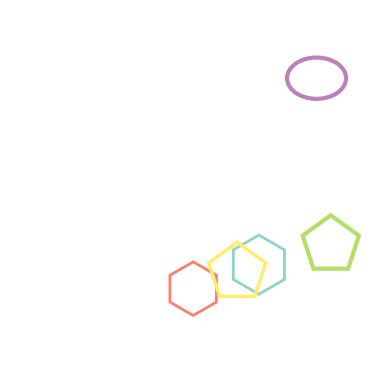[{"shape": "hexagon", "thickness": 2, "radius": 0.38, "center": [0.672, 0.313]}, {"shape": "hexagon", "thickness": 2, "radius": 0.35, "center": [0.502, 0.25]}, {"shape": "pentagon", "thickness": 3, "radius": 0.38, "center": [0.859, 0.364]}, {"shape": "oval", "thickness": 3, "radius": 0.38, "center": [0.822, 0.797]}, {"shape": "pentagon", "thickness": 2.5, "radius": 0.39, "center": [0.616, 0.293]}]